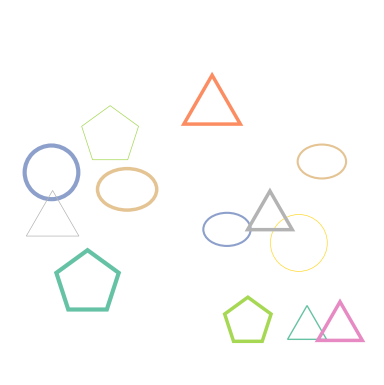[{"shape": "triangle", "thickness": 1, "radius": 0.29, "center": [0.798, 0.148]}, {"shape": "pentagon", "thickness": 3, "radius": 0.43, "center": [0.227, 0.265]}, {"shape": "triangle", "thickness": 2.5, "radius": 0.42, "center": [0.551, 0.72]}, {"shape": "oval", "thickness": 1.5, "radius": 0.31, "center": [0.59, 0.404]}, {"shape": "circle", "thickness": 3, "radius": 0.35, "center": [0.134, 0.552]}, {"shape": "triangle", "thickness": 2.5, "radius": 0.33, "center": [0.883, 0.149]}, {"shape": "pentagon", "thickness": 2.5, "radius": 0.32, "center": [0.644, 0.165]}, {"shape": "pentagon", "thickness": 0.5, "radius": 0.39, "center": [0.286, 0.648]}, {"shape": "circle", "thickness": 0.5, "radius": 0.37, "center": [0.776, 0.369]}, {"shape": "oval", "thickness": 2.5, "radius": 0.38, "center": [0.33, 0.508]}, {"shape": "oval", "thickness": 1.5, "radius": 0.31, "center": [0.836, 0.58]}, {"shape": "triangle", "thickness": 0.5, "radius": 0.39, "center": [0.137, 0.426]}, {"shape": "triangle", "thickness": 2.5, "radius": 0.33, "center": [0.701, 0.437]}]